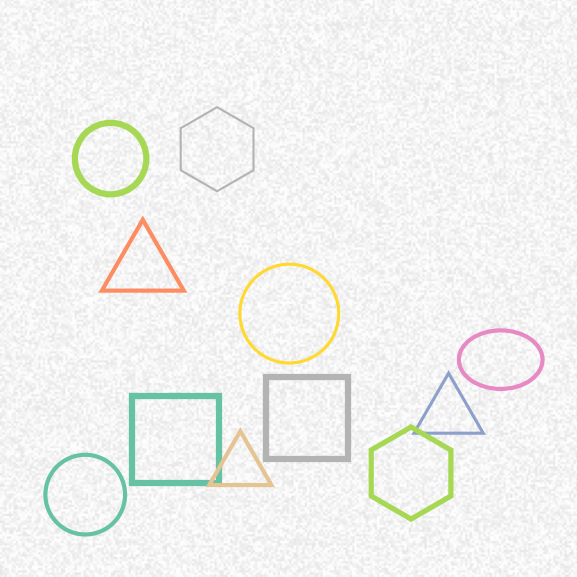[{"shape": "square", "thickness": 3, "radius": 0.38, "center": [0.304, 0.239]}, {"shape": "circle", "thickness": 2, "radius": 0.34, "center": [0.148, 0.143]}, {"shape": "triangle", "thickness": 2, "radius": 0.41, "center": [0.247, 0.537]}, {"shape": "triangle", "thickness": 1.5, "radius": 0.35, "center": [0.777, 0.284]}, {"shape": "oval", "thickness": 2, "radius": 0.36, "center": [0.867, 0.376]}, {"shape": "circle", "thickness": 3, "radius": 0.31, "center": [0.192, 0.724]}, {"shape": "hexagon", "thickness": 2.5, "radius": 0.4, "center": [0.712, 0.18]}, {"shape": "circle", "thickness": 1.5, "radius": 0.43, "center": [0.501, 0.456]}, {"shape": "triangle", "thickness": 2, "radius": 0.31, "center": [0.416, 0.19]}, {"shape": "square", "thickness": 3, "radius": 0.35, "center": [0.531, 0.276]}, {"shape": "hexagon", "thickness": 1, "radius": 0.36, "center": [0.376, 0.741]}]